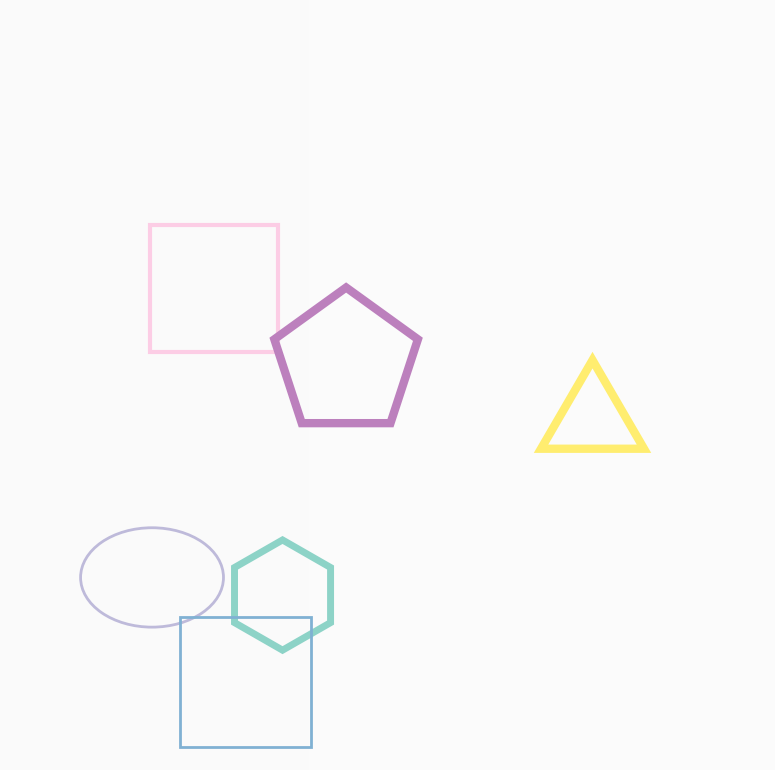[{"shape": "hexagon", "thickness": 2.5, "radius": 0.36, "center": [0.365, 0.227]}, {"shape": "oval", "thickness": 1, "radius": 0.46, "center": [0.196, 0.25]}, {"shape": "square", "thickness": 1, "radius": 0.42, "center": [0.316, 0.114]}, {"shape": "square", "thickness": 1.5, "radius": 0.41, "center": [0.276, 0.625]}, {"shape": "pentagon", "thickness": 3, "radius": 0.49, "center": [0.447, 0.529]}, {"shape": "triangle", "thickness": 3, "radius": 0.38, "center": [0.765, 0.456]}]